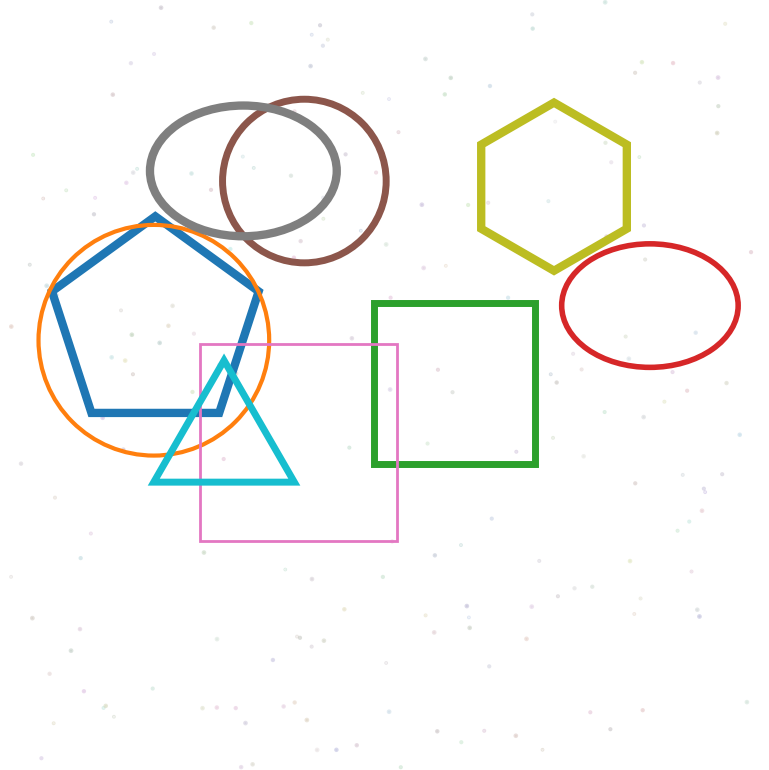[{"shape": "pentagon", "thickness": 3, "radius": 0.71, "center": [0.202, 0.578]}, {"shape": "circle", "thickness": 1.5, "radius": 0.75, "center": [0.2, 0.558]}, {"shape": "square", "thickness": 2.5, "radius": 0.52, "center": [0.59, 0.502]}, {"shape": "oval", "thickness": 2, "radius": 0.57, "center": [0.844, 0.603]}, {"shape": "circle", "thickness": 2.5, "radius": 0.53, "center": [0.395, 0.765]}, {"shape": "square", "thickness": 1, "radius": 0.64, "center": [0.388, 0.425]}, {"shape": "oval", "thickness": 3, "radius": 0.61, "center": [0.316, 0.778]}, {"shape": "hexagon", "thickness": 3, "radius": 0.55, "center": [0.72, 0.758]}, {"shape": "triangle", "thickness": 2.5, "radius": 0.53, "center": [0.291, 0.427]}]